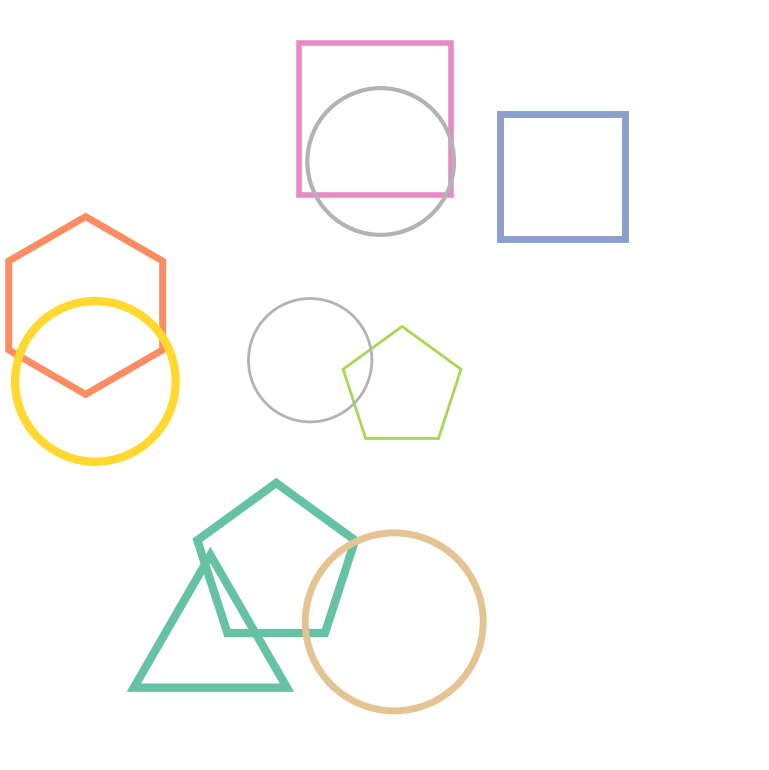[{"shape": "pentagon", "thickness": 3, "radius": 0.54, "center": [0.359, 0.265]}, {"shape": "triangle", "thickness": 3, "radius": 0.57, "center": [0.273, 0.164]}, {"shape": "hexagon", "thickness": 2.5, "radius": 0.58, "center": [0.111, 0.603]}, {"shape": "square", "thickness": 2.5, "radius": 0.4, "center": [0.731, 0.771]}, {"shape": "square", "thickness": 2, "radius": 0.49, "center": [0.486, 0.845]}, {"shape": "pentagon", "thickness": 1, "radius": 0.4, "center": [0.522, 0.496]}, {"shape": "circle", "thickness": 3, "radius": 0.52, "center": [0.124, 0.505]}, {"shape": "circle", "thickness": 2.5, "radius": 0.58, "center": [0.512, 0.192]}, {"shape": "circle", "thickness": 1, "radius": 0.4, "center": [0.403, 0.532]}, {"shape": "circle", "thickness": 1.5, "radius": 0.48, "center": [0.494, 0.79]}]